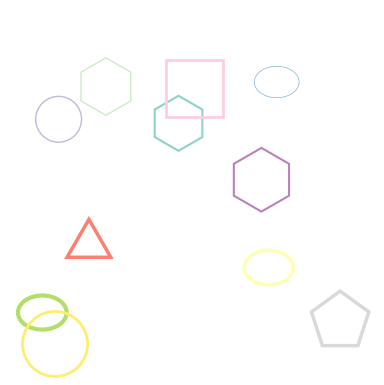[{"shape": "hexagon", "thickness": 1.5, "radius": 0.36, "center": [0.464, 0.68]}, {"shape": "oval", "thickness": 2.5, "radius": 0.32, "center": [0.698, 0.305]}, {"shape": "circle", "thickness": 1, "radius": 0.3, "center": [0.152, 0.69]}, {"shape": "triangle", "thickness": 2.5, "radius": 0.33, "center": [0.231, 0.365]}, {"shape": "oval", "thickness": 0.5, "radius": 0.29, "center": [0.719, 0.787]}, {"shape": "oval", "thickness": 3, "radius": 0.32, "center": [0.11, 0.188]}, {"shape": "square", "thickness": 2, "radius": 0.37, "center": [0.506, 0.77]}, {"shape": "pentagon", "thickness": 2.5, "radius": 0.39, "center": [0.883, 0.166]}, {"shape": "hexagon", "thickness": 1.5, "radius": 0.41, "center": [0.679, 0.533]}, {"shape": "hexagon", "thickness": 1, "radius": 0.37, "center": [0.275, 0.775]}, {"shape": "circle", "thickness": 2, "radius": 0.42, "center": [0.143, 0.107]}]